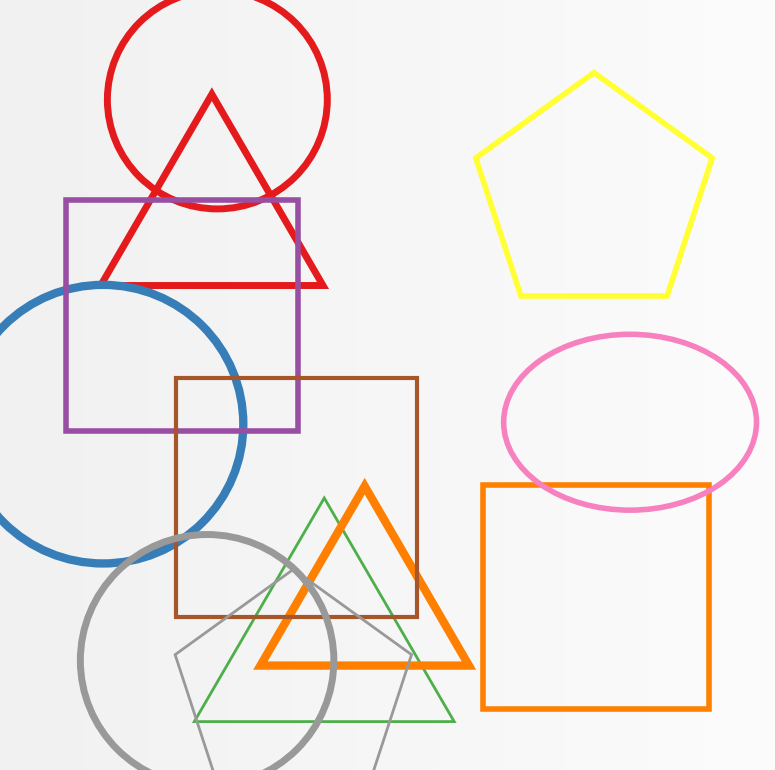[{"shape": "circle", "thickness": 2.5, "radius": 0.71, "center": [0.28, 0.871]}, {"shape": "triangle", "thickness": 2.5, "radius": 0.83, "center": [0.273, 0.712]}, {"shape": "circle", "thickness": 3, "radius": 0.9, "center": [0.133, 0.449]}, {"shape": "triangle", "thickness": 1, "radius": 0.97, "center": [0.418, 0.16]}, {"shape": "square", "thickness": 2, "radius": 0.75, "center": [0.235, 0.59]}, {"shape": "square", "thickness": 2, "radius": 0.73, "center": [0.769, 0.224]}, {"shape": "triangle", "thickness": 3, "radius": 0.78, "center": [0.471, 0.213]}, {"shape": "pentagon", "thickness": 2, "radius": 0.8, "center": [0.766, 0.745]}, {"shape": "square", "thickness": 1.5, "radius": 0.78, "center": [0.383, 0.354]}, {"shape": "oval", "thickness": 2, "radius": 0.82, "center": [0.813, 0.452]}, {"shape": "circle", "thickness": 2.5, "radius": 0.82, "center": [0.267, 0.142]}, {"shape": "pentagon", "thickness": 1, "radius": 0.8, "center": [0.378, 0.1]}]